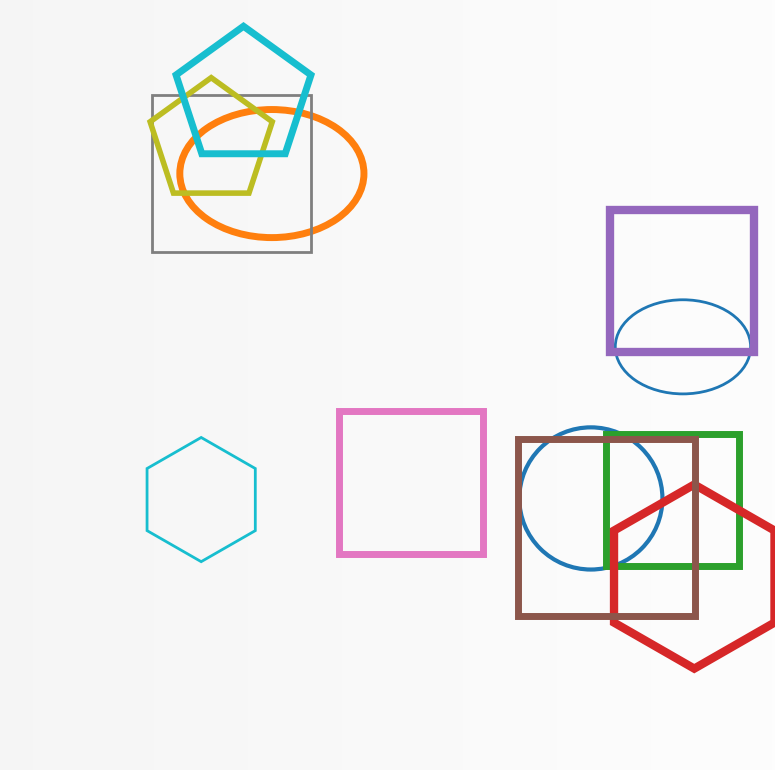[{"shape": "circle", "thickness": 1.5, "radius": 0.46, "center": [0.762, 0.353]}, {"shape": "oval", "thickness": 1, "radius": 0.44, "center": [0.881, 0.55]}, {"shape": "oval", "thickness": 2.5, "radius": 0.59, "center": [0.351, 0.775]}, {"shape": "square", "thickness": 2.5, "radius": 0.43, "center": [0.868, 0.351]}, {"shape": "hexagon", "thickness": 3, "radius": 0.6, "center": [0.896, 0.251]}, {"shape": "square", "thickness": 3, "radius": 0.46, "center": [0.88, 0.635]}, {"shape": "square", "thickness": 2.5, "radius": 0.57, "center": [0.783, 0.315]}, {"shape": "square", "thickness": 2.5, "radius": 0.46, "center": [0.531, 0.373]}, {"shape": "square", "thickness": 1, "radius": 0.51, "center": [0.298, 0.774]}, {"shape": "pentagon", "thickness": 2, "radius": 0.41, "center": [0.273, 0.816]}, {"shape": "pentagon", "thickness": 2.5, "radius": 0.46, "center": [0.314, 0.874]}, {"shape": "hexagon", "thickness": 1, "radius": 0.4, "center": [0.26, 0.351]}]